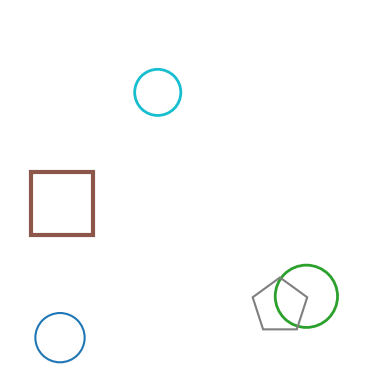[{"shape": "circle", "thickness": 1.5, "radius": 0.32, "center": [0.156, 0.123]}, {"shape": "circle", "thickness": 2, "radius": 0.4, "center": [0.796, 0.23]}, {"shape": "square", "thickness": 3, "radius": 0.4, "center": [0.161, 0.472]}, {"shape": "pentagon", "thickness": 1.5, "radius": 0.37, "center": [0.727, 0.205]}, {"shape": "circle", "thickness": 2, "radius": 0.3, "center": [0.41, 0.76]}]